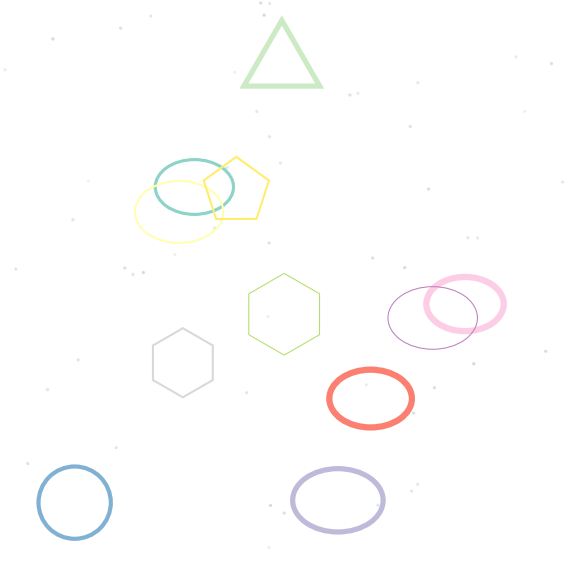[{"shape": "oval", "thickness": 1.5, "radius": 0.34, "center": [0.337, 0.675]}, {"shape": "oval", "thickness": 1, "radius": 0.38, "center": [0.31, 0.632]}, {"shape": "oval", "thickness": 2.5, "radius": 0.39, "center": [0.585, 0.133]}, {"shape": "oval", "thickness": 3, "radius": 0.36, "center": [0.642, 0.309]}, {"shape": "circle", "thickness": 2, "radius": 0.31, "center": [0.129, 0.129]}, {"shape": "hexagon", "thickness": 0.5, "radius": 0.35, "center": [0.492, 0.455]}, {"shape": "oval", "thickness": 3, "radius": 0.34, "center": [0.805, 0.473]}, {"shape": "hexagon", "thickness": 1, "radius": 0.3, "center": [0.317, 0.371]}, {"shape": "oval", "thickness": 0.5, "radius": 0.39, "center": [0.749, 0.449]}, {"shape": "triangle", "thickness": 2.5, "radius": 0.38, "center": [0.488, 0.888]}, {"shape": "pentagon", "thickness": 1, "radius": 0.3, "center": [0.409, 0.668]}]